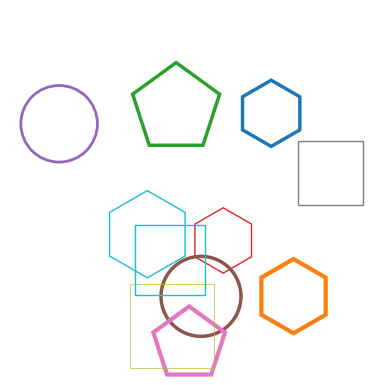[{"shape": "hexagon", "thickness": 2.5, "radius": 0.43, "center": [0.704, 0.706]}, {"shape": "hexagon", "thickness": 3, "radius": 0.48, "center": [0.762, 0.231]}, {"shape": "pentagon", "thickness": 2.5, "radius": 0.59, "center": [0.457, 0.719]}, {"shape": "hexagon", "thickness": 1, "radius": 0.42, "center": [0.58, 0.375]}, {"shape": "circle", "thickness": 2, "radius": 0.5, "center": [0.154, 0.678]}, {"shape": "circle", "thickness": 2.5, "radius": 0.52, "center": [0.522, 0.23]}, {"shape": "pentagon", "thickness": 3, "radius": 0.49, "center": [0.491, 0.106]}, {"shape": "square", "thickness": 1, "radius": 0.42, "center": [0.859, 0.551]}, {"shape": "square", "thickness": 0.5, "radius": 0.54, "center": [0.446, 0.153]}, {"shape": "hexagon", "thickness": 1, "radius": 0.57, "center": [0.383, 0.392]}, {"shape": "square", "thickness": 1, "radius": 0.45, "center": [0.441, 0.326]}]